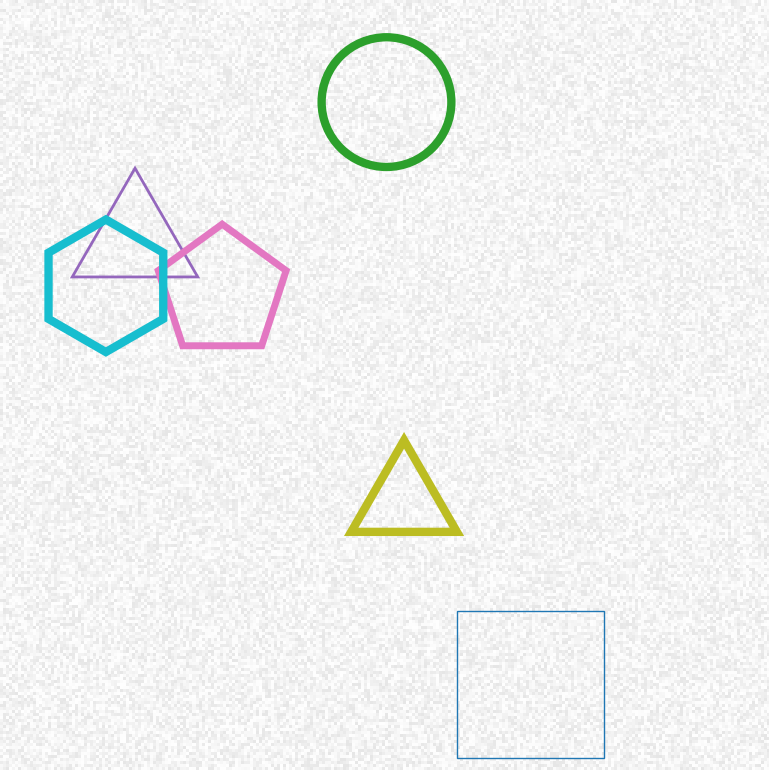[{"shape": "square", "thickness": 0.5, "radius": 0.47, "center": [0.689, 0.111]}, {"shape": "circle", "thickness": 3, "radius": 0.42, "center": [0.502, 0.867]}, {"shape": "triangle", "thickness": 1, "radius": 0.47, "center": [0.175, 0.687]}, {"shape": "pentagon", "thickness": 2.5, "radius": 0.44, "center": [0.289, 0.622]}, {"shape": "triangle", "thickness": 3, "radius": 0.4, "center": [0.525, 0.349]}, {"shape": "hexagon", "thickness": 3, "radius": 0.43, "center": [0.138, 0.629]}]